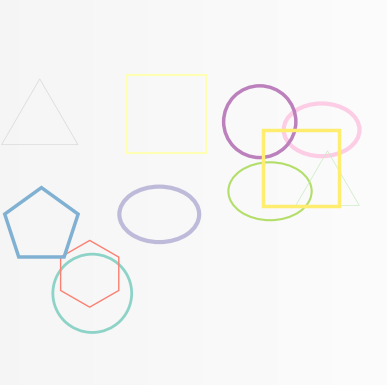[{"shape": "circle", "thickness": 2, "radius": 0.51, "center": [0.238, 0.238]}, {"shape": "square", "thickness": 1.5, "radius": 0.51, "center": [0.429, 0.704]}, {"shape": "oval", "thickness": 3, "radius": 0.51, "center": [0.411, 0.443]}, {"shape": "hexagon", "thickness": 1, "radius": 0.43, "center": [0.231, 0.289]}, {"shape": "pentagon", "thickness": 2.5, "radius": 0.5, "center": [0.107, 0.413]}, {"shape": "oval", "thickness": 1.5, "radius": 0.54, "center": [0.697, 0.503]}, {"shape": "oval", "thickness": 3, "radius": 0.49, "center": [0.83, 0.663]}, {"shape": "triangle", "thickness": 0.5, "radius": 0.57, "center": [0.103, 0.681]}, {"shape": "circle", "thickness": 2.5, "radius": 0.47, "center": [0.67, 0.684]}, {"shape": "triangle", "thickness": 0.5, "radius": 0.47, "center": [0.845, 0.513]}, {"shape": "square", "thickness": 2.5, "radius": 0.49, "center": [0.777, 0.564]}]